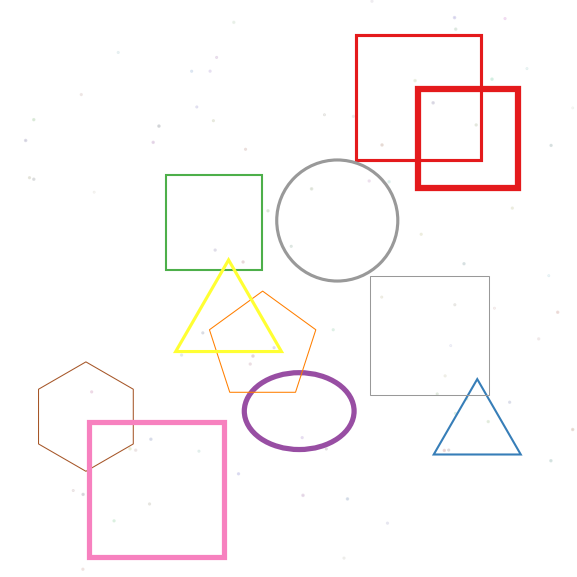[{"shape": "square", "thickness": 1.5, "radius": 0.54, "center": [0.725, 0.831]}, {"shape": "square", "thickness": 3, "radius": 0.43, "center": [0.81, 0.759]}, {"shape": "triangle", "thickness": 1, "radius": 0.44, "center": [0.826, 0.256]}, {"shape": "square", "thickness": 1, "radius": 0.41, "center": [0.371, 0.614]}, {"shape": "oval", "thickness": 2.5, "radius": 0.48, "center": [0.518, 0.287]}, {"shape": "pentagon", "thickness": 0.5, "radius": 0.48, "center": [0.455, 0.398]}, {"shape": "triangle", "thickness": 1.5, "radius": 0.53, "center": [0.396, 0.443]}, {"shape": "hexagon", "thickness": 0.5, "radius": 0.47, "center": [0.149, 0.278]}, {"shape": "square", "thickness": 2.5, "radius": 0.59, "center": [0.271, 0.152]}, {"shape": "square", "thickness": 0.5, "radius": 0.52, "center": [0.744, 0.418]}, {"shape": "circle", "thickness": 1.5, "radius": 0.52, "center": [0.584, 0.617]}]